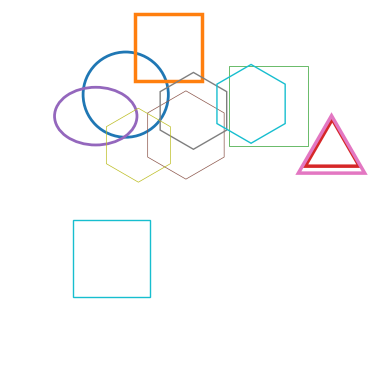[{"shape": "circle", "thickness": 2, "radius": 0.55, "center": [0.327, 0.754]}, {"shape": "square", "thickness": 2.5, "radius": 0.43, "center": [0.437, 0.877]}, {"shape": "square", "thickness": 0.5, "radius": 0.52, "center": [0.698, 0.724]}, {"shape": "triangle", "thickness": 2.5, "radius": 0.41, "center": [0.863, 0.609]}, {"shape": "oval", "thickness": 2, "radius": 0.54, "center": [0.249, 0.698]}, {"shape": "hexagon", "thickness": 0.5, "radius": 0.57, "center": [0.483, 0.649]}, {"shape": "triangle", "thickness": 2.5, "radius": 0.5, "center": [0.861, 0.6]}, {"shape": "hexagon", "thickness": 1, "radius": 0.5, "center": [0.502, 0.712]}, {"shape": "hexagon", "thickness": 0.5, "radius": 0.48, "center": [0.359, 0.623]}, {"shape": "hexagon", "thickness": 1, "radius": 0.51, "center": [0.652, 0.73]}, {"shape": "square", "thickness": 1, "radius": 0.5, "center": [0.29, 0.329]}]